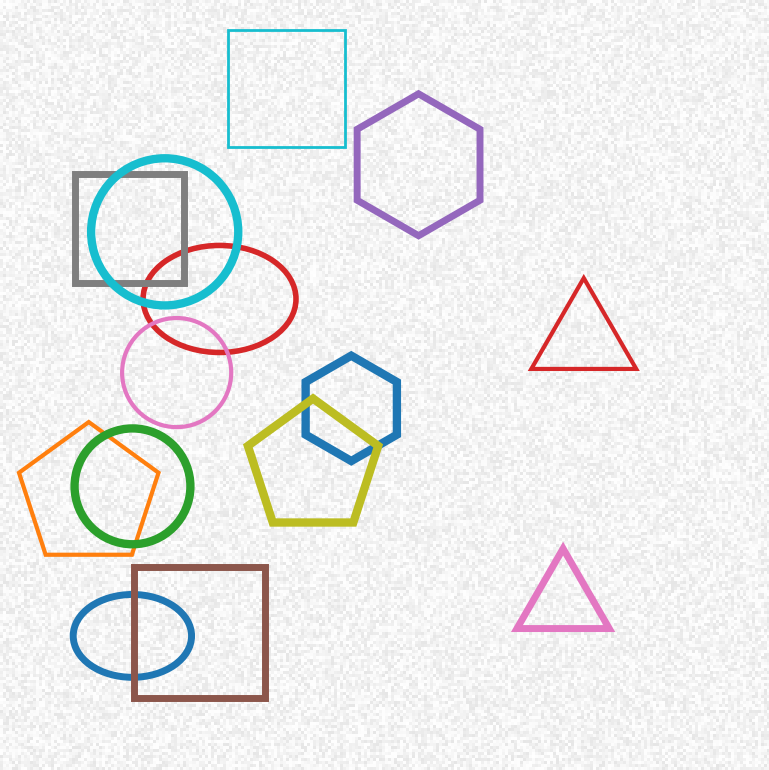[{"shape": "oval", "thickness": 2.5, "radius": 0.38, "center": [0.172, 0.174]}, {"shape": "hexagon", "thickness": 3, "radius": 0.34, "center": [0.456, 0.47]}, {"shape": "pentagon", "thickness": 1.5, "radius": 0.48, "center": [0.115, 0.357]}, {"shape": "circle", "thickness": 3, "radius": 0.38, "center": [0.172, 0.368]}, {"shape": "triangle", "thickness": 1.5, "radius": 0.39, "center": [0.758, 0.56]}, {"shape": "oval", "thickness": 2, "radius": 0.5, "center": [0.285, 0.612]}, {"shape": "hexagon", "thickness": 2.5, "radius": 0.46, "center": [0.544, 0.786]}, {"shape": "square", "thickness": 2.5, "radius": 0.42, "center": [0.259, 0.178]}, {"shape": "circle", "thickness": 1.5, "radius": 0.35, "center": [0.229, 0.516]}, {"shape": "triangle", "thickness": 2.5, "radius": 0.35, "center": [0.731, 0.218]}, {"shape": "square", "thickness": 2.5, "radius": 0.35, "center": [0.168, 0.703]}, {"shape": "pentagon", "thickness": 3, "radius": 0.44, "center": [0.407, 0.393]}, {"shape": "circle", "thickness": 3, "radius": 0.48, "center": [0.214, 0.699]}, {"shape": "square", "thickness": 1, "radius": 0.38, "center": [0.372, 0.885]}]